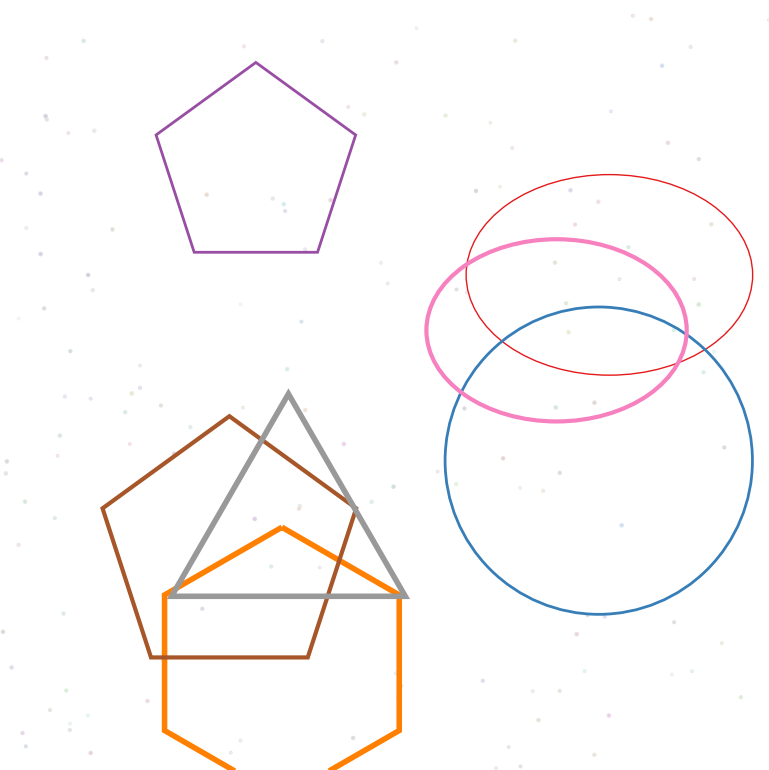[{"shape": "oval", "thickness": 0.5, "radius": 0.93, "center": [0.791, 0.643]}, {"shape": "circle", "thickness": 1, "radius": 1.0, "center": [0.778, 0.402]}, {"shape": "pentagon", "thickness": 1, "radius": 0.68, "center": [0.332, 0.783]}, {"shape": "hexagon", "thickness": 2, "radius": 0.88, "center": [0.366, 0.139]}, {"shape": "pentagon", "thickness": 1.5, "radius": 0.87, "center": [0.298, 0.286]}, {"shape": "oval", "thickness": 1.5, "radius": 0.85, "center": [0.723, 0.571]}, {"shape": "triangle", "thickness": 2, "radius": 0.88, "center": [0.375, 0.313]}]